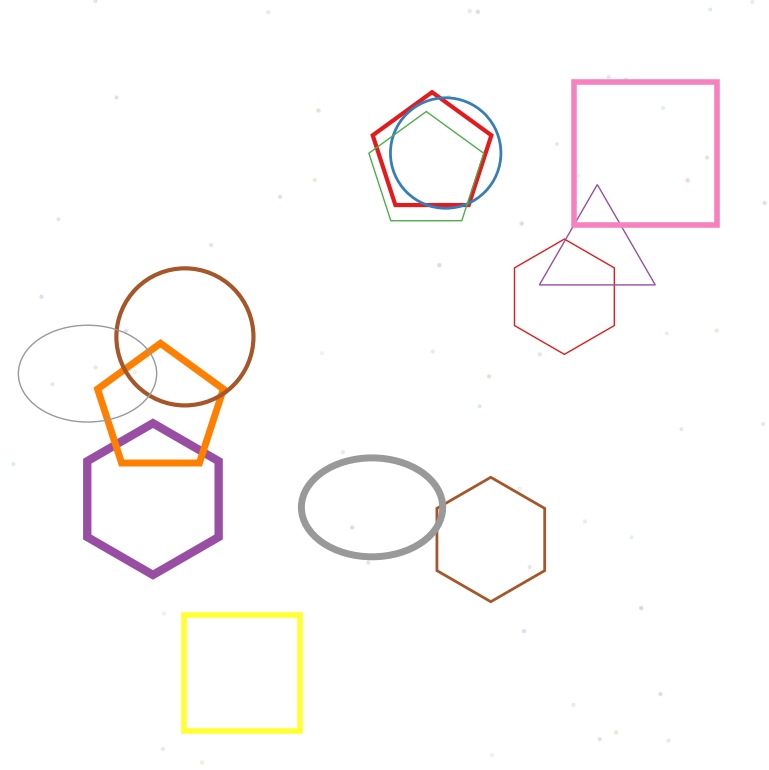[{"shape": "hexagon", "thickness": 0.5, "radius": 0.37, "center": [0.733, 0.615]}, {"shape": "pentagon", "thickness": 1.5, "radius": 0.41, "center": [0.561, 0.799]}, {"shape": "circle", "thickness": 1, "radius": 0.36, "center": [0.579, 0.801]}, {"shape": "pentagon", "thickness": 0.5, "radius": 0.39, "center": [0.554, 0.777]}, {"shape": "hexagon", "thickness": 3, "radius": 0.49, "center": [0.199, 0.352]}, {"shape": "triangle", "thickness": 0.5, "radius": 0.43, "center": [0.776, 0.673]}, {"shape": "pentagon", "thickness": 2.5, "radius": 0.43, "center": [0.208, 0.468]}, {"shape": "square", "thickness": 2, "radius": 0.38, "center": [0.315, 0.126]}, {"shape": "hexagon", "thickness": 1, "radius": 0.4, "center": [0.637, 0.299]}, {"shape": "circle", "thickness": 1.5, "radius": 0.45, "center": [0.24, 0.563]}, {"shape": "square", "thickness": 2, "radius": 0.46, "center": [0.839, 0.8]}, {"shape": "oval", "thickness": 2.5, "radius": 0.46, "center": [0.483, 0.341]}, {"shape": "oval", "thickness": 0.5, "radius": 0.45, "center": [0.114, 0.515]}]